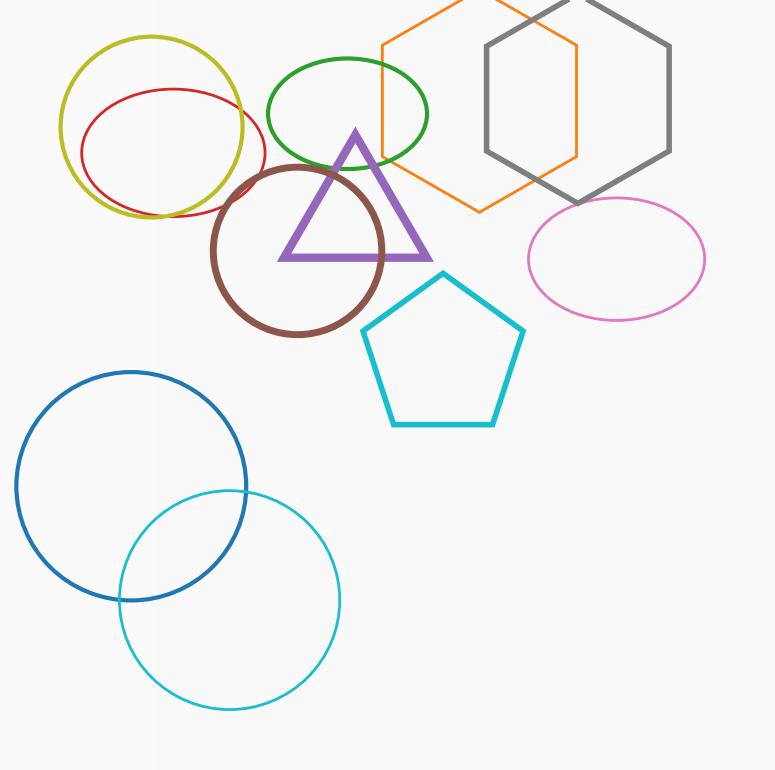[{"shape": "circle", "thickness": 1.5, "radius": 0.74, "center": [0.169, 0.368]}, {"shape": "hexagon", "thickness": 1, "radius": 0.72, "center": [0.619, 0.869]}, {"shape": "oval", "thickness": 1.5, "radius": 0.51, "center": [0.448, 0.852]}, {"shape": "oval", "thickness": 1, "radius": 0.59, "center": [0.224, 0.801]}, {"shape": "triangle", "thickness": 3, "radius": 0.53, "center": [0.459, 0.718]}, {"shape": "circle", "thickness": 2.5, "radius": 0.54, "center": [0.384, 0.674]}, {"shape": "oval", "thickness": 1, "radius": 0.57, "center": [0.796, 0.663]}, {"shape": "hexagon", "thickness": 2, "radius": 0.68, "center": [0.746, 0.872]}, {"shape": "circle", "thickness": 1.5, "radius": 0.59, "center": [0.196, 0.835]}, {"shape": "circle", "thickness": 1, "radius": 0.71, "center": [0.296, 0.221]}, {"shape": "pentagon", "thickness": 2, "radius": 0.54, "center": [0.572, 0.536]}]